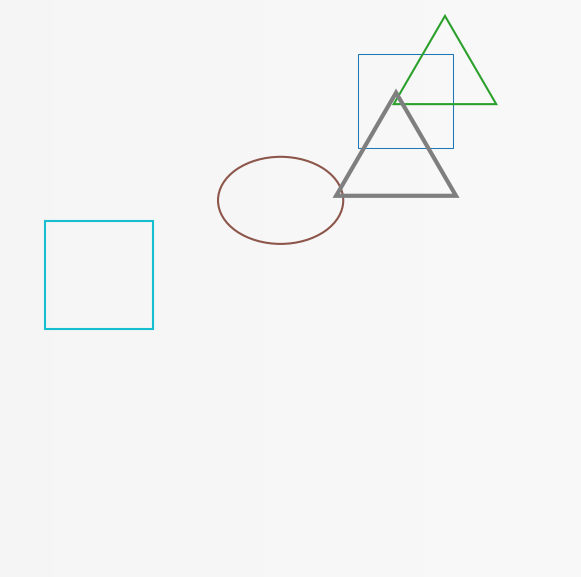[{"shape": "square", "thickness": 0.5, "radius": 0.41, "center": [0.698, 0.824]}, {"shape": "triangle", "thickness": 1, "radius": 0.51, "center": [0.766, 0.87]}, {"shape": "oval", "thickness": 1, "radius": 0.54, "center": [0.483, 0.652]}, {"shape": "triangle", "thickness": 2, "radius": 0.6, "center": [0.681, 0.72]}, {"shape": "square", "thickness": 1, "radius": 0.47, "center": [0.17, 0.522]}]